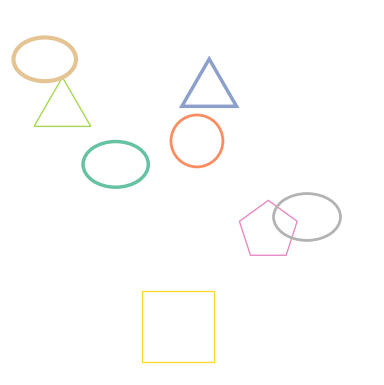[{"shape": "oval", "thickness": 2.5, "radius": 0.42, "center": [0.3, 0.573]}, {"shape": "circle", "thickness": 2, "radius": 0.34, "center": [0.512, 0.634]}, {"shape": "triangle", "thickness": 2.5, "radius": 0.41, "center": [0.543, 0.765]}, {"shape": "pentagon", "thickness": 1, "radius": 0.39, "center": [0.697, 0.401]}, {"shape": "triangle", "thickness": 1, "radius": 0.43, "center": [0.162, 0.714]}, {"shape": "square", "thickness": 1, "radius": 0.46, "center": [0.463, 0.152]}, {"shape": "oval", "thickness": 3, "radius": 0.41, "center": [0.116, 0.846]}, {"shape": "oval", "thickness": 2, "radius": 0.43, "center": [0.797, 0.436]}]